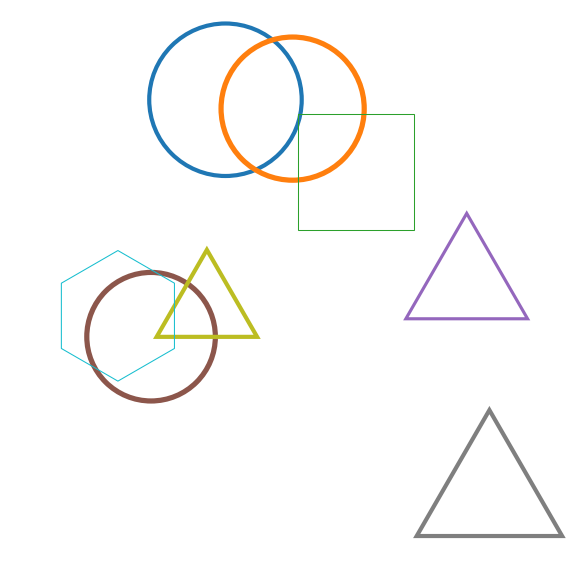[{"shape": "circle", "thickness": 2, "radius": 0.66, "center": [0.39, 0.826]}, {"shape": "circle", "thickness": 2.5, "radius": 0.62, "center": [0.507, 0.811]}, {"shape": "square", "thickness": 0.5, "radius": 0.5, "center": [0.616, 0.702]}, {"shape": "triangle", "thickness": 1.5, "radius": 0.61, "center": [0.808, 0.508]}, {"shape": "circle", "thickness": 2.5, "radius": 0.56, "center": [0.262, 0.416]}, {"shape": "triangle", "thickness": 2, "radius": 0.73, "center": [0.847, 0.144]}, {"shape": "triangle", "thickness": 2, "radius": 0.5, "center": [0.358, 0.466]}, {"shape": "hexagon", "thickness": 0.5, "radius": 0.57, "center": [0.204, 0.452]}]